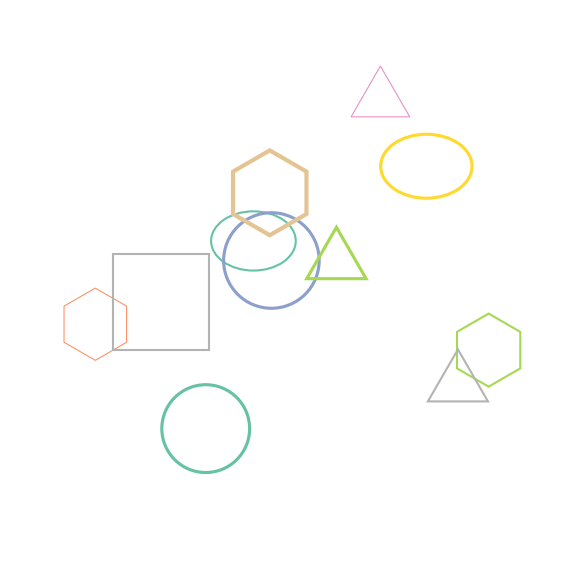[{"shape": "circle", "thickness": 1.5, "radius": 0.38, "center": [0.356, 0.257]}, {"shape": "oval", "thickness": 1, "radius": 0.37, "center": [0.439, 0.582]}, {"shape": "hexagon", "thickness": 0.5, "radius": 0.31, "center": [0.165, 0.438]}, {"shape": "circle", "thickness": 1.5, "radius": 0.41, "center": [0.47, 0.548]}, {"shape": "triangle", "thickness": 0.5, "radius": 0.29, "center": [0.659, 0.826]}, {"shape": "triangle", "thickness": 1.5, "radius": 0.3, "center": [0.583, 0.546]}, {"shape": "hexagon", "thickness": 1, "radius": 0.32, "center": [0.846, 0.393]}, {"shape": "oval", "thickness": 1.5, "radius": 0.4, "center": [0.738, 0.711]}, {"shape": "hexagon", "thickness": 2, "radius": 0.37, "center": [0.467, 0.665]}, {"shape": "square", "thickness": 1, "radius": 0.41, "center": [0.279, 0.476]}, {"shape": "triangle", "thickness": 1, "radius": 0.3, "center": [0.793, 0.334]}]